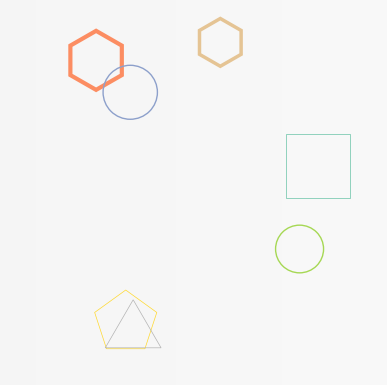[{"shape": "square", "thickness": 0.5, "radius": 0.41, "center": [0.82, 0.569]}, {"shape": "hexagon", "thickness": 3, "radius": 0.38, "center": [0.248, 0.843]}, {"shape": "circle", "thickness": 1, "radius": 0.35, "center": [0.336, 0.76]}, {"shape": "circle", "thickness": 1, "radius": 0.31, "center": [0.773, 0.353]}, {"shape": "pentagon", "thickness": 0.5, "radius": 0.42, "center": [0.324, 0.162]}, {"shape": "hexagon", "thickness": 2.5, "radius": 0.31, "center": [0.569, 0.89]}, {"shape": "triangle", "thickness": 0.5, "radius": 0.42, "center": [0.344, 0.138]}]